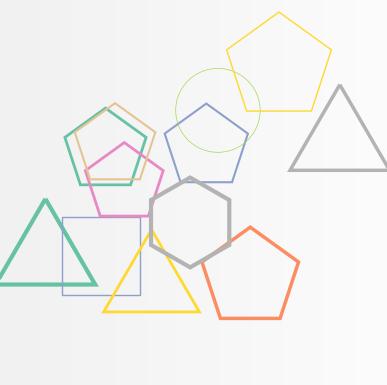[{"shape": "triangle", "thickness": 3, "radius": 0.74, "center": [0.117, 0.335]}, {"shape": "pentagon", "thickness": 2, "radius": 0.55, "center": [0.272, 0.609]}, {"shape": "pentagon", "thickness": 2.5, "radius": 0.66, "center": [0.646, 0.279]}, {"shape": "pentagon", "thickness": 1.5, "radius": 0.56, "center": [0.532, 0.618]}, {"shape": "square", "thickness": 1, "radius": 0.5, "center": [0.26, 0.335]}, {"shape": "pentagon", "thickness": 2, "radius": 0.53, "center": [0.321, 0.524]}, {"shape": "circle", "thickness": 0.5, "radius": 0.54, "center": [0.562, 0.713]}, {"shape": "triangle", "thickness": 2, "radius": 0.71, "center": [0.391, 0.261]}, {"shape": "pentagon", "thickness": 1, "radius": 0.71, "center": [0.72, 0.826]}, {"shape": "pentagon", "thickness": 1.5, "radius": 0.55, "center": [0.297, 0.623]}, {"shape": "hexagon", "thickness": 3, "radius": 0.58, "center": [0.491, 0.422]}, {"shape": "triangle", "thickness": 2.5, "radius": 0.74, "center": [0.877, 0.632]}]